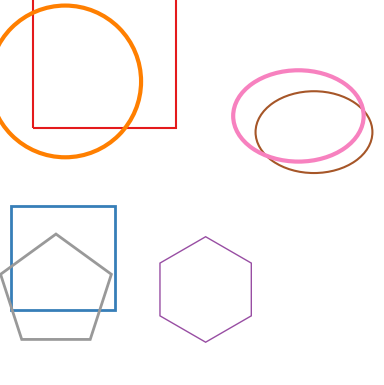[{"shape": "square", "thickness": 1.5, "radius": 0.93, "center": [0.272, 0.854]}, {"shape": "square", "thickness": 2, "radius": 0.68, "center": [0.163, 0.33]}, {"shape": "hexagon", "thickness": 1, "radius": 0.68, "center": [0.534, 0.248]}, {"shape": "circle", "thickness": 3, "radius": 0.99, "center": [0.169, 0.789]}, {"shape": "oval", "thickness": 1.5, "radius": 0.76, "center": [0.816, 0.657]}, {"shape": "oval", "thickness": 3, "radius": 0.85, "center": [0.775, 0.699]}, {"shape": "pentagon", "thickness": 2, "radius": 0.76, "center": [0.145, 0.241]}]